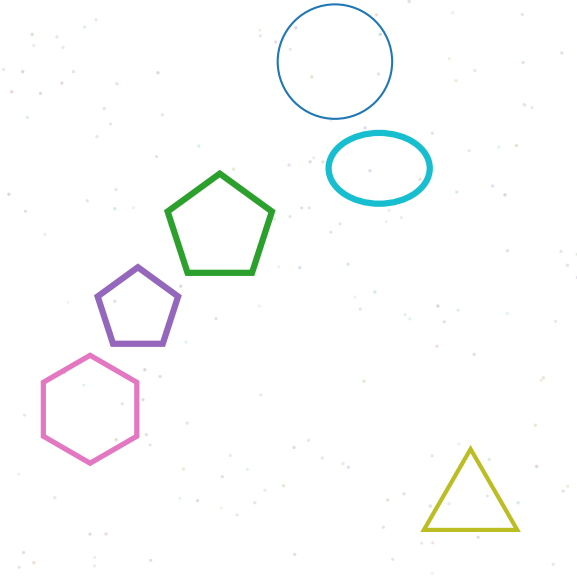[{"shape": "circle", "thickness": 1, "radius": 0.5, "center": [0.58, 0.892]}, {"shape": "pentagon", "thickness": 3, "radius": 0.47, "center": [0.381, 0.604]}, {"shape": "pentagon", "thickness": 3, "radius": 0.37, "center": [0.239, 0.463]}, {"shape": "hexagon", "thickness": 2.5, "radius": 0.47, "center": [0.156, 0.29]}, {"shape": "triangle", "thickness": 2, "radius": 0.47, "center": [0.815, 0.128]}, {"shape": "oval", "thickness": 3, "radius": 0.44, "center": [0.657, 0.708]}]